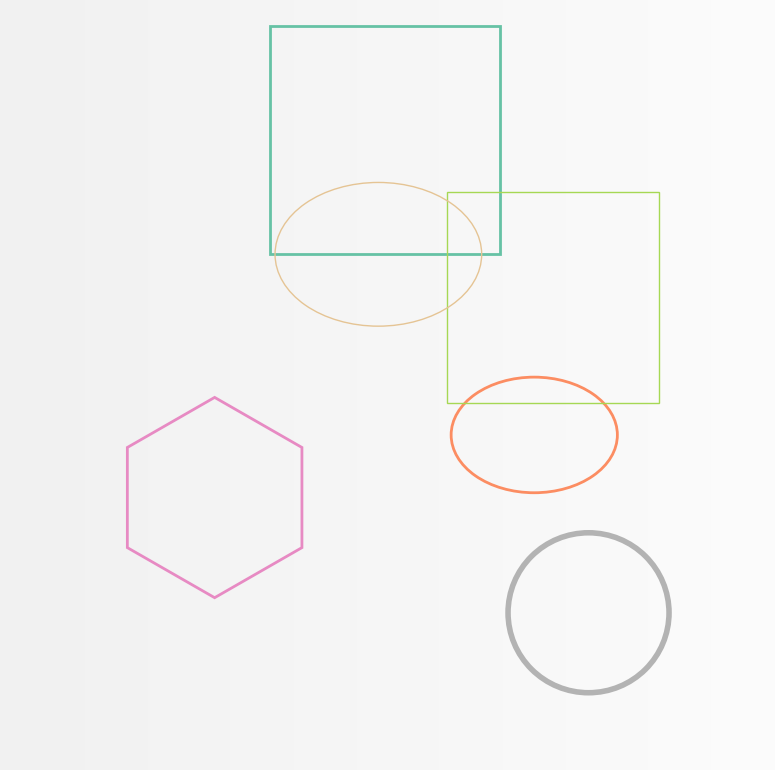[{"shape": "square", "thickness": 1, "radius": 0.74, "center": [0.497, 0.818]}, {"shape": "oval", "thickness": 1, "radius": 0.54, "center": [0.689, 0.435]}, {"shape": "hexagon", "thickness": 1, "radius": 0.65, "center": [0.277, 0.354]}, {"shape": "square", "thickness": 0.5, "radius": 0.68, "center": [0.713, 0.613]}, {"shape": "oval", "thickness": 0.5, "radius": 0.67, "center": [0.488, 0.67]}, {"shape": "circle", "thickness": 2, "radius": 0.52, "center": [0.759, 0.204]}]